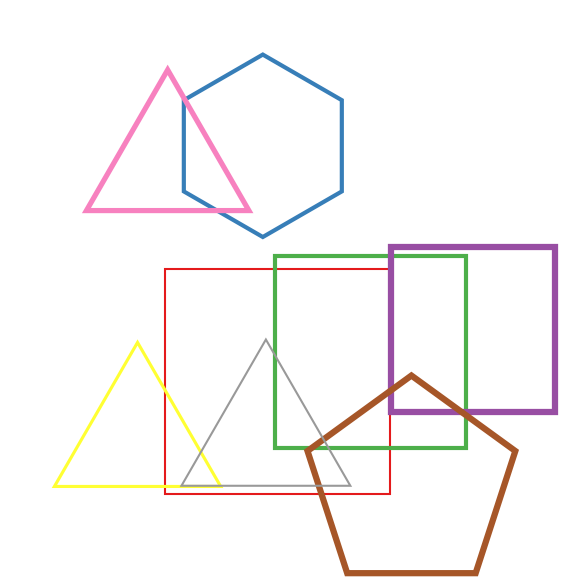[{"shape": "square", "thickness": 1, "radius": 0.97, "center": [0.481, 0.338]}, {"shape": "hexagon", "thickness": 2, "radius": 0.79, "center": [0.455, 0.747]}, {"shape": "square", "thickness": 2, "radius": 0.83, "center": [0.642, 0.39]}, {"shape": "square", "thickness": 3, "radius": 0.71, "center": [0.819, 0.428]}, {"shape": "triangle", "thickness": 1.5, "radius": 0.83, "center": [0.238, 0.24]}, {"shape": "pentagon", "thickness": 3, "radius": 0.95, "center": [0.712, 0.16]}, {"shape": "triangle", "thickness": 2.5, "radius": 0.81, "center": [0.29, 0.716]}, {"shape": "triangle", "thickness": 1, "radius": 0.84, "center": [0.46, 0.242]}]